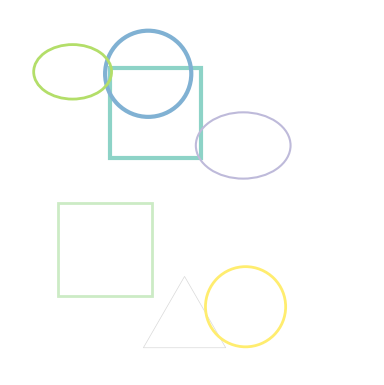[{"shape": "square", "thickness": 3, "radius": 0.59, "center": [0.404, 0.706]}, {"shape": "oval", "thickness": 1.5, "radius": 0.62, "center": [0.632, 0.622]}, {"shape": "circle", "thickness": 3, "radius": 0.56, "center": [0.385, 0.808]}, {"shape": "oval", "thickness": 2, "radius": 0.51, "center": [0.189, 0.813]}, {"shape": "triangle", "thickness": 0.5, "radius": 0.62, "center": [0.479, 0.159]}, {"shape": "square", "thickness": 2, "radius": 0.61, "center": [0.273, 0.352]}, {"shape": "circle", "thickness": 2, "radius": 0.52, "center": [0.638, 0.203]}]